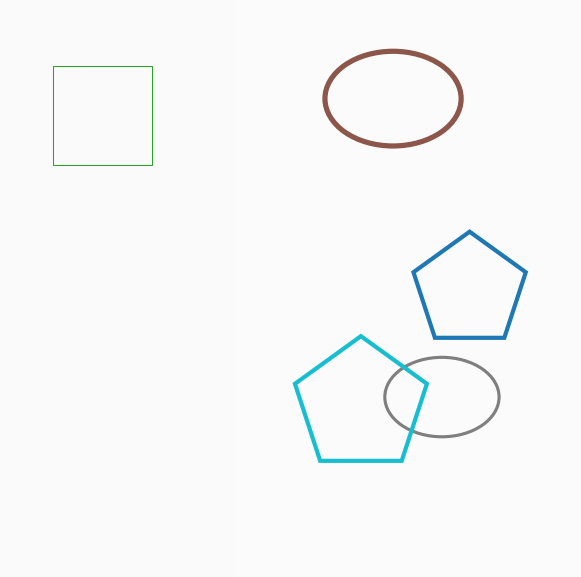[{"shape": "pentagon", "thickness": 2, "radius": 0.51, "center": [0.808, 0.496]}, {"shape": "square", "thickness": 0.5, "radius": 0.43, "center": [0.177, 0.799]}, {"shape": "oval", "thickness": 2.5, "radius": 0.59, "center": [0.676, 0.828]}, {"shape": "oval", "thickness": 1.5, "radius": 0.49, "center": [0.76, 0.312]}, {"shape": "pentagon", "thickness": 2, "radius": 0.6, "center": [0.621, 0.298]}]